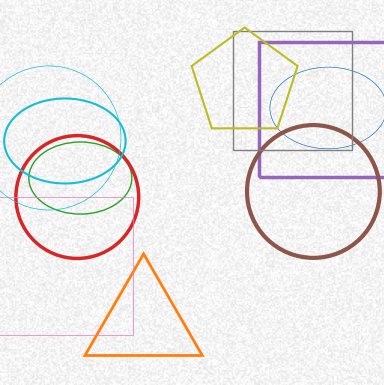[{"shape": "oval", "thickness": 0.5, "radius": 0.76, "center": [0.853, 0.719]}, {"shape": "triangle", "thickness": 2, "radius": 0.88, "center": [0.373, 0.165]}, {"shape": "oval", "thickness": 1, "radius": 0.67, "center": [0.209, 0.538]}, {"shape": "circle", "thickness": 2.5, "radius": 0.8, "center": [0.201, 0.488]}, {"shape": "square", "thickness": 2.5, "radius": 0.88, "center": [0.85, 0.715]}, {"shape": "circle", "thickness": 3, "radius": 0.86, "center": [0.814, 0.503]}, {"shape": "square", "thickness": 0.5, "radius": 0.9, "center": [0.165, 0.309]}, {"shape": "square", "thickness": 1, "radius": 0.77, "center": [0.759, 0.765]}, {"shape": "pentagon", "thickness": 1.5, "radius": 0.72, "center": [0.635, 0.784]}, {"shape": "oval", "thickness": 1.5, "radius": 0.79, "center": [0.169, 0.634]}, {"shape": "circle", "thickness": 0.5, "radius": 0.94, "center": [0.127, 0.642]}]